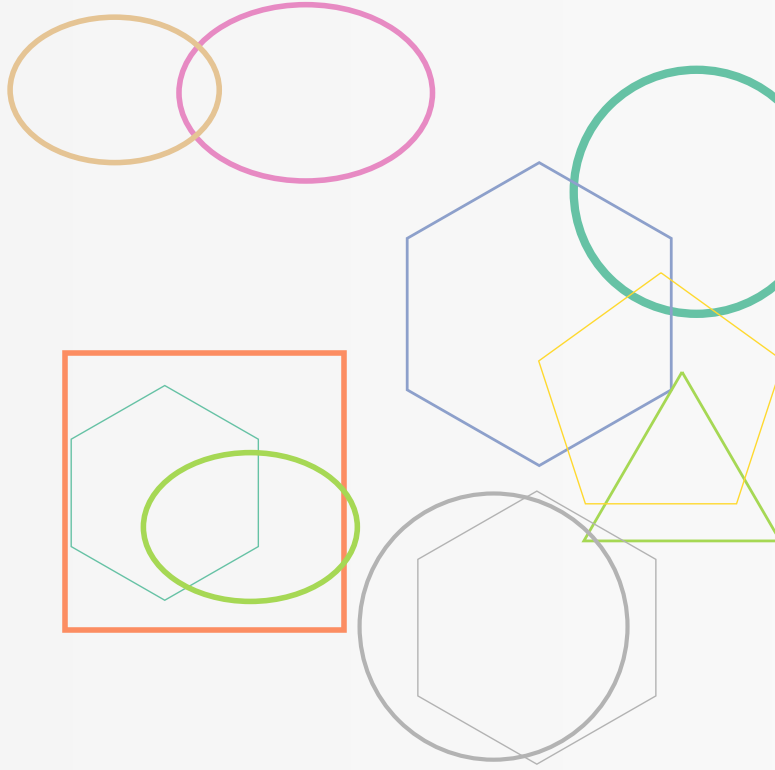[{"shape": "hexagon", "thickness": 0.5, "radius": 0.7, "center": [0.213, 0.36]}, {"shape": "circle", "thickness": 3, "radius": 0.79, "center": [0.899, 0.751]}, {"shape": "square", "thickness": 2, "radius": 0.9, "center": [0.264, 0.362]}, {"shape": "hexagon", "thickness": 1, "radius": 0.98, "center": [0.696, 0.592]}, {"shape": "oval", "thickness": 2, "radius": 0.82, "center": [0.395, 0.879]}, {"shape": "triangle", "thickness": 1, "radius": 0.73, "center": [0.88, 0.371]}, {"shape": "oval", "thickness": 2, "radius": 0.69, "center": [0.323, 0.316]}, {"shape": "pentagon", "thickness": 0.5, "radius": 0.83, "center": [0.853, 0.48]}, {"shape": "oval", "thickness": 2, "radius": 0.67, "center": [0.148, 0.883]}, {"shape": "hexagon", "thickness": 0.5, "radius": 0.89, "center": [0.693, 0.185]}, {"shape": "circle", "thickness": 1.5, "radius": 0.86, "center": [0.637, 0.186]}]